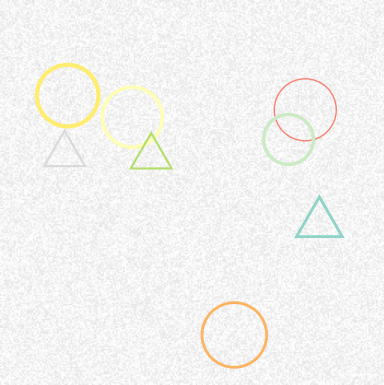[{"shape": "triangle", "thickness": 2, "radius": 0.34, "center": [0.83, 0.42]}, {"shape": "circle", "thickness": 2.5, "radius": 0.39, "center": [0.344, 0.696]}, {"shape": "circle", "thickness": 1, "radius": 0.4, "center": [0.793, 0.715]}, {"shape": "circle", "thickness": 2, "radius": 0.42, "center": [0.609, 0.13]}, {"shape": "triangle", "thickness": 1.5, "radius": 0.31, "center": [0.393, 0.593]}, {"shape": "triangle", "thickness": 1.5, "radius": 0.31, "center": [0.168, 0.599]}, {"shape": "circle", "thickness": 2.5, "radius": 0.32, "center": [0.749, 0.638]}, {"shape": "circle", "thickness": 3, "radius": 0.4, "center": [0.176, 0.752]}]